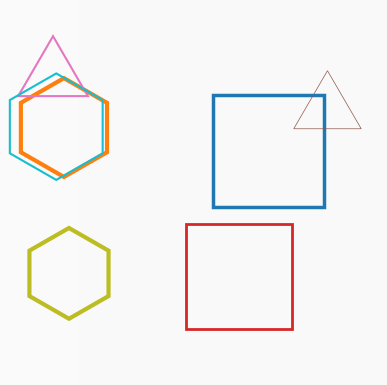[{"shape": "square", "thickness": 2.5, "radius": 0.72, "center": [0.693, 0.608]}, {"shape": "hexagon", "thickness": 3, "radius": 0.64, "center": [0.165, 0.669]}, {"shape": "square", "thickness": 2, "radius": 0.68, "center": [0.617, 0.282]}, {"shape": "triangle", "thickness": 0.5, "radius": 0.5, "center": [0.845, 0.716]}, {"shape": "triangle", "thickness": 1.5, "radius": 0.52, "center": [0.137, 0.802]}, {"shape": "hexagon", "thickness": 3, "radius": 0.59, "center": [0.178, 0.29]}, {"shape": "hexagon", "thickness": 1.5, "radius": 0.69, "center": [0.145, 0.671]}]